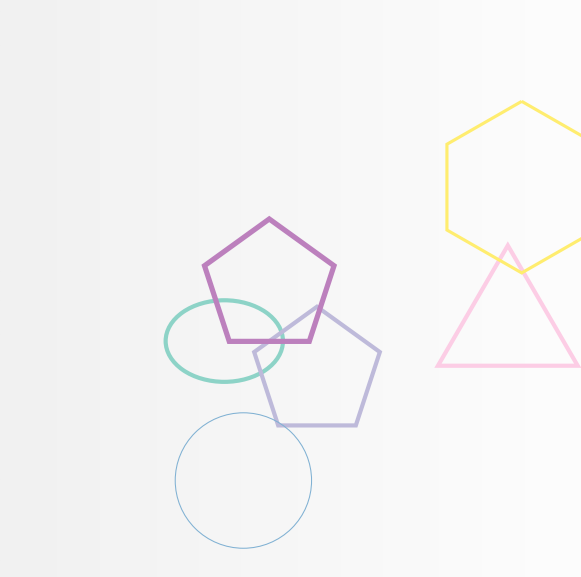[{"shape": "oval", "thickness": 2, "radius": 0.5, "center": [0.386, 0.409]}, {"shape": "pentagon", "thickness": 2, "radius": 0.57, "center": [0.545, 0.354]}, {"shape": "circle", "thickness": 0.5, "radius": 0.59, "center": [0.419, 0.167]}, {"shape": "triangle", "thickness": 2, "radius": 0.69, "center": [0.874, 0.435]}, {"shape": "pentagon", "thickness": 2.5, "radius": 0.59, "center": [0.463, 0.503]}, {"shape": "hexagon", "thickness": 1.5, "radius": 0.74, "center": [0.898, 0.675]}]